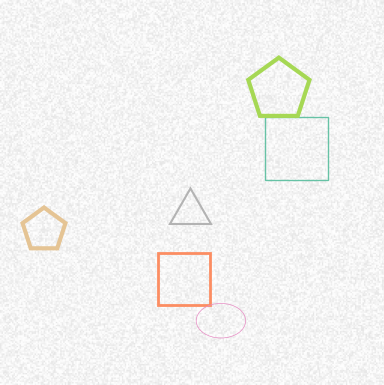[{"shape": "square", "thickness": 1, "radius": 0.41, "center": [0.77, 0.614]}, {"shape": "square", "thickness": 2, "radius": 0.34, "center": [0.478, 0.276]}, {"shape": "oval", "thickness": 0.5, "radius": 0.32, "center": [0.574, 0.167]}, {"shape": "pentagon", "thickness": 3, "radius": 0.42, "center": [0.724, 0.767]}, {"shape": "pentagon", "thickness": 3, "radius": 0.29, "center": [0.114, 0.402]}, {"shape": "triangle", "thickness": 1.5, "radius": 0.31, "center": [0.495, 0.449]}]